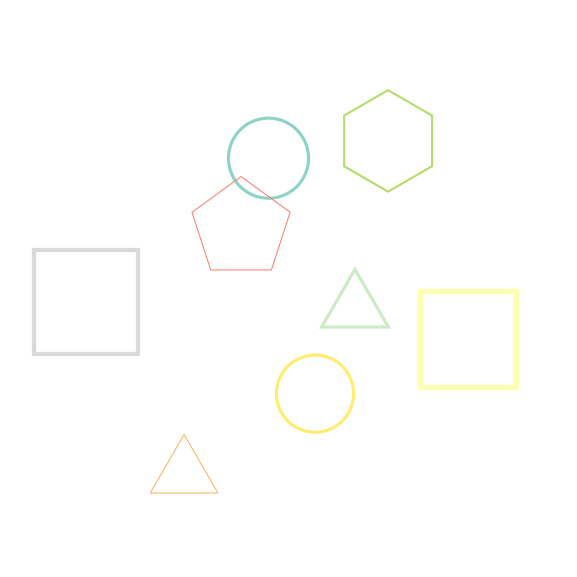[{"shape": "circle", "thickness": 1.5, "radius": 0.35, "center": [0.465, 0.725]}, {"shape": "square", "thickness": 2.5, "radius": 0.42, "center": [0.81, 0.412]}, {"shape": "pentagon", "thickness": 0.5, "radius": 0.45, "center": [0.417, 0.604]}, {"shape": "triangle", "thickness": 0.5, "radius": 0.34, "center": [0.319, 0.179]}, {"shape": "hexagon", "thickness": 1, "radius": 0.44, "center": [0.672, 0.755]}, {"shape": "square", "thickness": 2, "radius": 0.45, "center": [0.148, 0.476]}, {"shape": "triangle", "thickness": 1.5, "radius": 0.33, "center": [0.615, 0.466]}, {"shape": "circle", "thickness": 1.5, "radius": 0.33, "center": [0.545, 0.317]}]